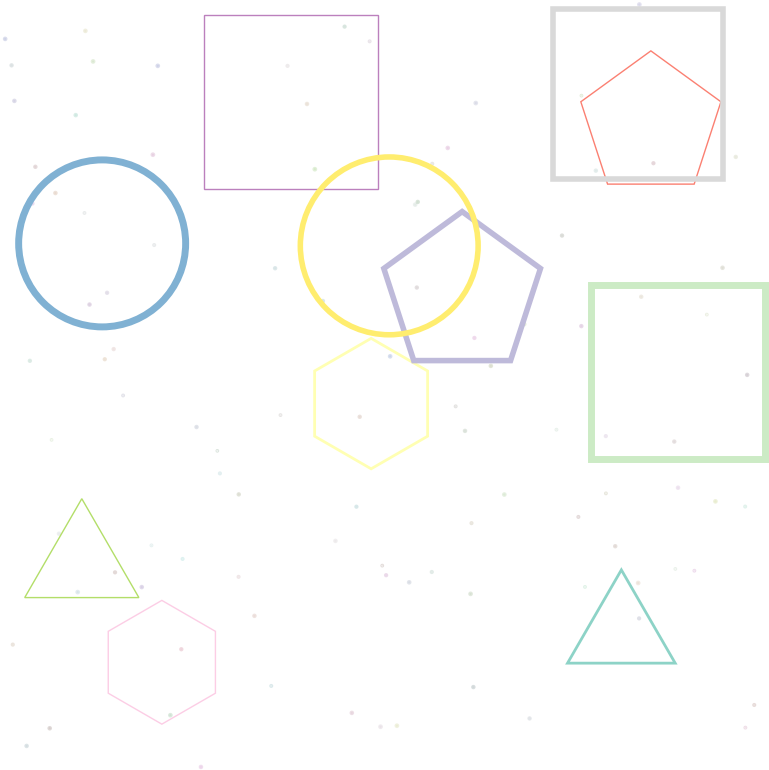[{"shape": "triangle", "thickness": 1, "radius": 0.4, "center": [0.807, 0.179]}, {"shape": "hexagon", "thickness": 1, "radius": 0.42, "center": [0.482, 0.476]}, {"shape": "pentagon", "thickness": 2, "radius": 0.53, "center": [0.6, 0.618]}, {"shape": "pentagon", "thickness": 0.5, "radius": 0.48, "center": [0.845, 0.838]}, {"shape": "circle", "thickness": 2.5, "radius": 0.54, "center": [0.133, 0.684]}, {"shape": "triangle", "thickness": 0.5, "radius": 0.43, "center": [0.106, 0.267]}, {"shape": "hexagon", "thickness": 0.5, "radius": 0.4, "center": [0.21, 0.14]}, {"shape": "square", "thickness": 2, "radius": 0.55, "center": [0.828, 0.878]}, {"shape": "square", "thickness": 0.5, "radius": 0.56, "center": [0.378, 0.868]}, {"shape": "square", "thickness": 2.5, "radius": 0.56, "center": [0.88, 0.517]}, {"shape": "circle", "thickness": 2, "radius": 0.58, "center": [0.505, 0.681]}]